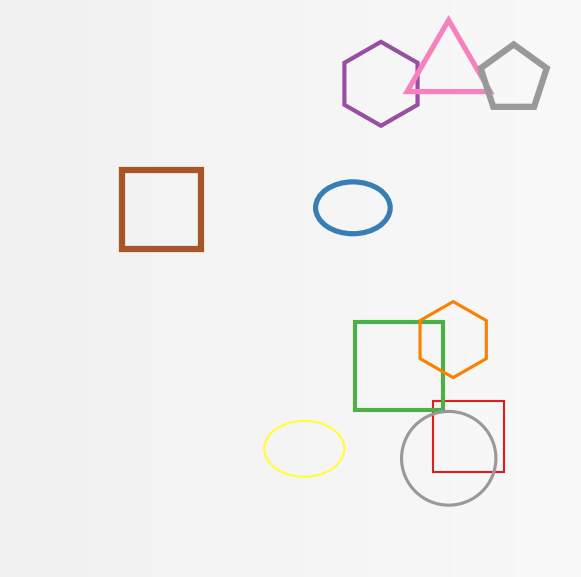[{"shape": "square", "thickness": 1, "radius": 0.31, "center": [0.806, 0.243]}, {"shape": "oval", "thickness": 2.5, "radius": 0.32, "center": [0.607, 0.639]}, {"shape": "square", "thickness": 2, "radius": 0.38, "center": [0.687, 0.366]}, {"shape": "hexagon", "thickness": 2, "radius": 0.36, "center": [0.655, 0.854]}, {"shape": "hexagon", "thickness": 1.5, "radius": 0.33, "center": [0.78, 0.411]}, {"shape": "oval", "thickness": 1, "radius": 0.35, "center": [0.523, 0.222]}, {"shape": "square", "thickness": 3, "radius": 0.34, "center": [0.278, 0.636]}, {"shape": "triangle", "thickness": 2.5, "radius": 0.41, "center": [0.772, 0.882]}, {"shape": "circle", "thickness": 1.5, "radius": 0.41, "center": [0.772, 0.206]}, {"shape": "pentagon", "thickness": 3, "radius": 0.3, "center": [0.884, 0.863]}]